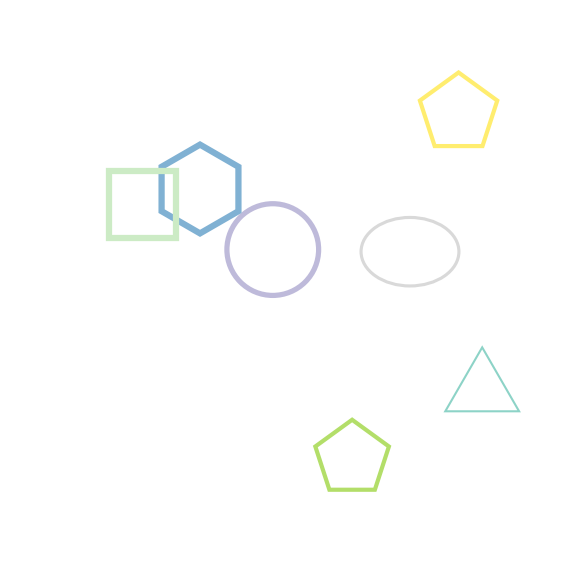[{"shape": "triangle", "thickness": 1, "radius": 0.37, "center": [0.835, 0.324]}, {"shape": "circle", "thickness": 2.5, "radius": 0.4, "center": [0.472, 0.567]}, {"shape": "hexagon", "thickness": 3, "radius": 0.38, "center": [0.346, 0.672]}, {"shape": "pentagon", "thickness": 2, "radius": 0.33, "center": [0.61, 0.205]}, {"shape": "oval", "thickness": 1.5, "radius": 0.42, "center": [0.71, 0.563]}, {"shape": "square", "thickness": 3, "radius": 0.29, "center": [0.247, 0.645]}, {"shape": "pentagon", "thickness": 2, "radius": 0.35, "center": [0.794, 0.803]}]